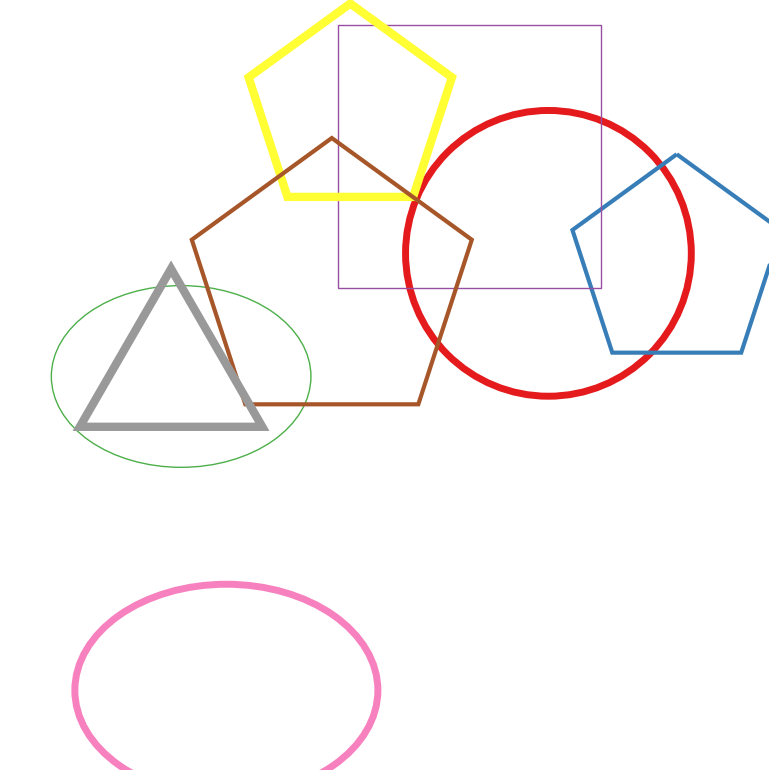[{"shape": "circle", "thickness": 2.5, "radius": 0.93, "center": [0.712, 0.671]}, {"shape": "pentagon", "thickness": 1.5, "radius": 0.71, "center": [0.879, 0.657]}, {"shape": "oval", "thickness": 0.5, "radius": 0.84, "center": [0.235, 0.511]}, {"shape": "square", "thickness": 0.5, "radius": 0.85, "center": [0.609, 0.796]}, {"shape": "pentagon", "thickness": 3, "radius": 0.69, "center": [0.455, 0.857]}, {"shape": "pentagon", "thickness": 1.5, "radius": 0.96, "center": [0.431, 0.63]}, {"shape": "oval", "thickness": 2.5, "radius": 0.98, "center": [0.294, 0.104]}, {"shape": "triangle", "thickness": 3, "radius": 0.68, "center": [0.222, 0.514]}]